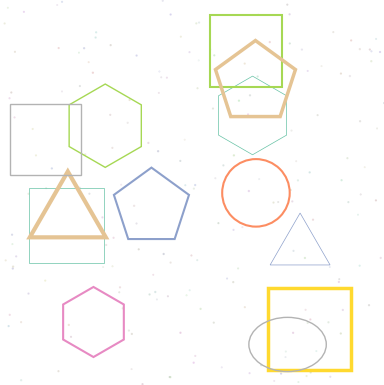[{"shape": "hexagon", "thickness": 0.5, "radius": 0.51, "center": [0.656, 0.7]}, {"shape": "square", "thickness": 0.5, "radius": 0.49, "center": [0.173, 0.415]}, {"shape": "circle", "thickness": 1.5, "radius": 0.44, "center": [0.665, 0.499]}, {"shape": "pentagon", "thickness": 1.5, "radius": 0.51, "center": [0.393, 0.462]}, {"shape": "triangle", "thickness": 0.5, "radius": 0.45, "center": [0.779, 0.357]}, {"shape": "hexagon", "thickness": 1.5, "radius": 0.46, "center": [0.243, 0.164]}, {"shape": "square", "thickness": 1.5, "radius": 0.47, "center": [0.639, 0.868]}, {"shape": "hexagon", "thickness": 1, "radius": 0.54, "center": [0.273, 0.673]}, {"shape": "square", "thickness": 2.5, "radius": 0.54, "center": [0.803, 0.145]}, {"shape": "triangle", "thickness": 3, "radius": 0.57, "center": [0.176, 0.441]}, {"shape": "pentagon", "thickness": 2.5, "radius": 0.55, "center": [0.664, 0.786]}, {"shape": "square", "thickness": 1, "radius": 0.46, "center": [0.118, 0.638]}, {"shape": "oval", "thickness": 1, "radius": 0.5, "center": [0.747, 0.105]}]